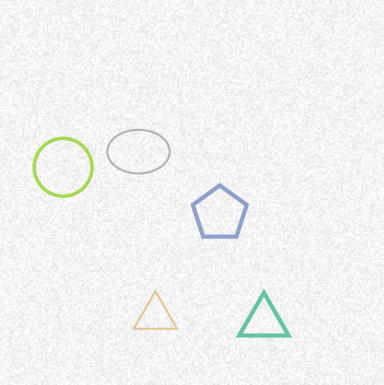[{"shape": "triangle", "thickness": 3, "radius": 0.37, "center": [0.685, 0.166]}, {"shape": "pentagon", "thickness": 3, "radius": 0.37, "center": [0.571, 0.445]}, {"shape": "circle", "thickness": 2.5, "radius": 0.38, "center": [0.164, 0.566]}, {"shape": "triangle", "thickness": 1.5, "radius": 0.32, "center": [0.404, 0.179]}, {"shape": "oval", "thickness": 1.5, "radius": 0.4, "center": [0.36, 0.606]}]